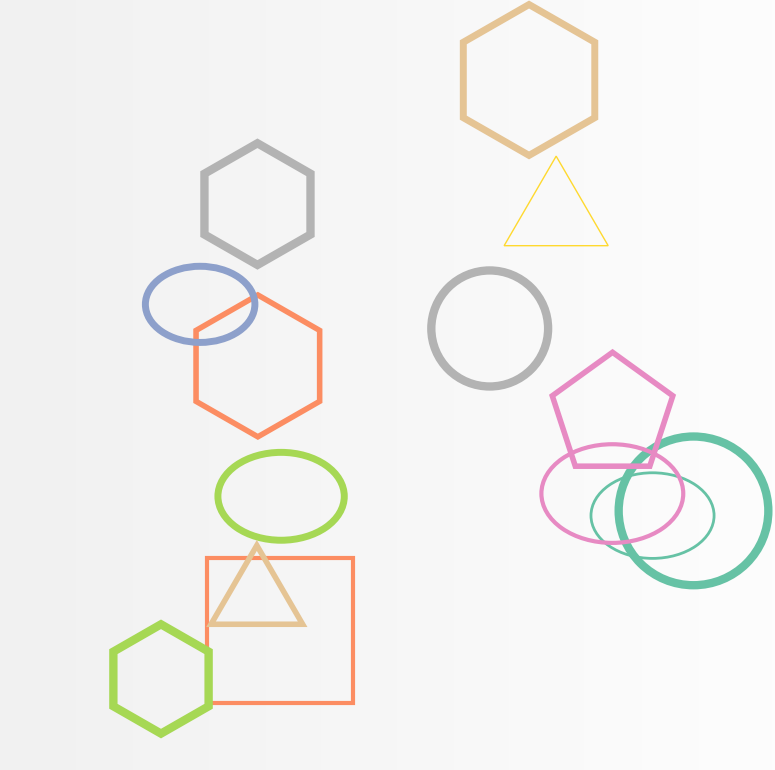[{"shape": "circle", "thickness": 3, "radius": 0.48, "center": [0.895, 0.337]}, {"shape": "oval", "thickness": 1, "radius": 0.4, "center": [0.842, 0.33]}, {"shape": "hexagon", "thickness": 2, "radius": 0.46, "center": [0.333, 0.525]}, {"shape": "square", "thickness": 1.5, "radius": 0.47, "center": [0.361, 0.181]}, {"shape": "oval", "thickness": 2.5, "radius": 0.35, "center": [0.258, 0.605]}, {"shape": "oval", "thickness": 1.5, "radius": 0.46, "center": [0.79, 0.359]}, {"shape": "pentagon", "thickness": 2, "radius": 0.41, "center": [0.79, 0.461]}, {"shape": "oval", "thickness": 2.5, "radius": 0.41, "center": [0.363, 0.355]}, {"shape": "hexagon", "thickness": 3, "radius": 0.35, "center": [0.208, 0.118]}, {"shape": "triangle", "thickness": 0.5, "radius": 0.39, "center": [0.718, 0.72]}, {"shape": "triangle", "thickness": 2, "radius": 0.34, "center": [0.331, 0.223]}, {"shape": "hexagon", "thickness": 2.5, "radius": 0.49, "center": [0.683, 0.896]}, {"shape": "circle", "thickness": 3, "radius": 0.38, "center": [0.632, 0.573]}, {"shape": "hexagon", "thickness": 3, "radius": 0.4, "center": [0.332, 0.735]}]